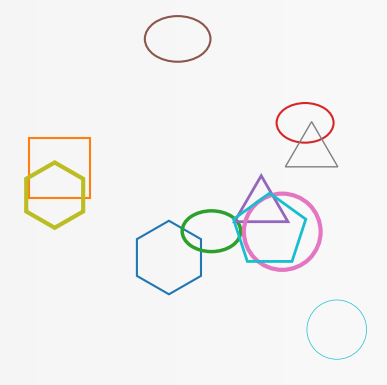[{"shape": "hexagon", "thickness": 1.5, "radius": 0.48, "center": [0.436, 0.331]}, {"shape": "square", "thickness": 1.5, "radius": 0.39, "center": [0.153, 0.563]}, {"shape": "oval", "thickness": 2.5, "radius": 0.38, "center": [0.546, 0.399]}, {"shape": "oval", "thickness": 1.5, "radius": 0.37, "center": [0.787, 0.681]}, {"shape": "triangle", "thickness": 2, "radius": 0.4, "center": [0.674, 0.464]}, {"shape": "oval", "thickness": 1.5, "radius": 0.42, "center": [0.458, 0.899]}, {"shape": "circle", "thickness": 3, "radius": 0.49, "center": [0.728, 0.398]}, {"shape": "triangle", "thickness": 1, "radius": 0.39, "center": [0.804, 0.606]}, {"shape": "hexagon", "thickness": 3, "radius": 0.42, "center": [0.141, 0.493]}, {"shape": "pentagon", "thickness": 2, "radius": 0.49, "center": [0.696, 0.4]}, {"shape": "circle", "thickness": 0.5, "radius": 0.38, "center": [0.869, 0.144]}]